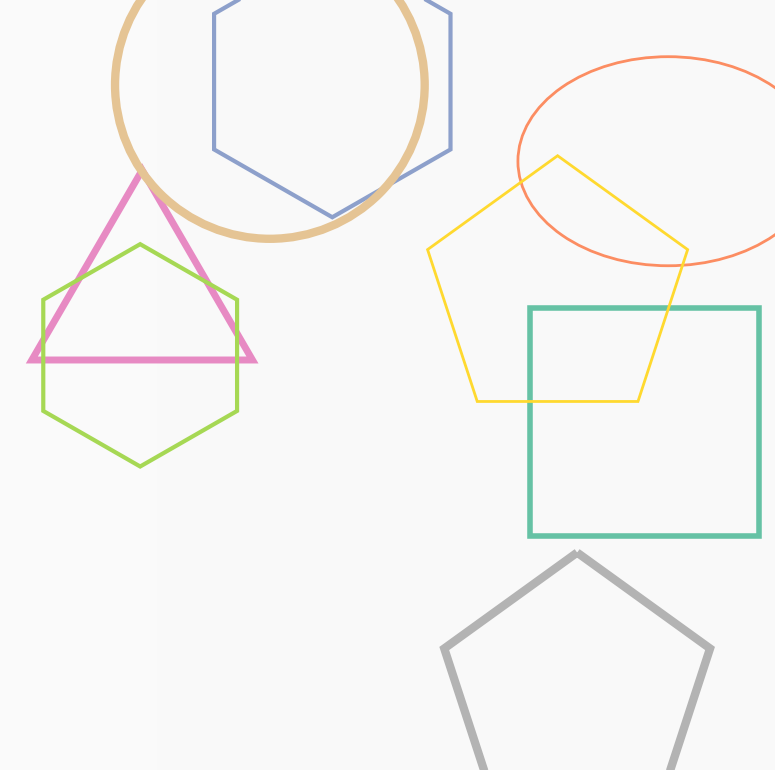[{"shape": "square", "thickness": 2, "radius": 0.74, "center": [0.832, 0.452]}, {"shape": "oval", "thickness": 1, "radius": 0.97, "center": [0.862, 0.791]}, {"shape": "hexagon", "thickness": 1.5, "radius": 0.88, "center": [0.429, 0.894]}, {"shape": "triangle", "thickness": 2.5, "radius": 0.82, "center": [0.183, 0.615]}, {"shape": "hexagon", "thickness": 1.5, "radius": 0.72, "center": [0.181, 0.539]}, {"shape": "pentagon", "thickness": 1, "radius": 0.88, "center": [0.719, 0.621]}, {"shape": "circle", "thickness": 3, "radius": 1.0, "center": [0.348, 0.89]}, {"shape": "pentagon", "thickness": 3, "radius": 0.9, "center": [0.745, 0.102]}]